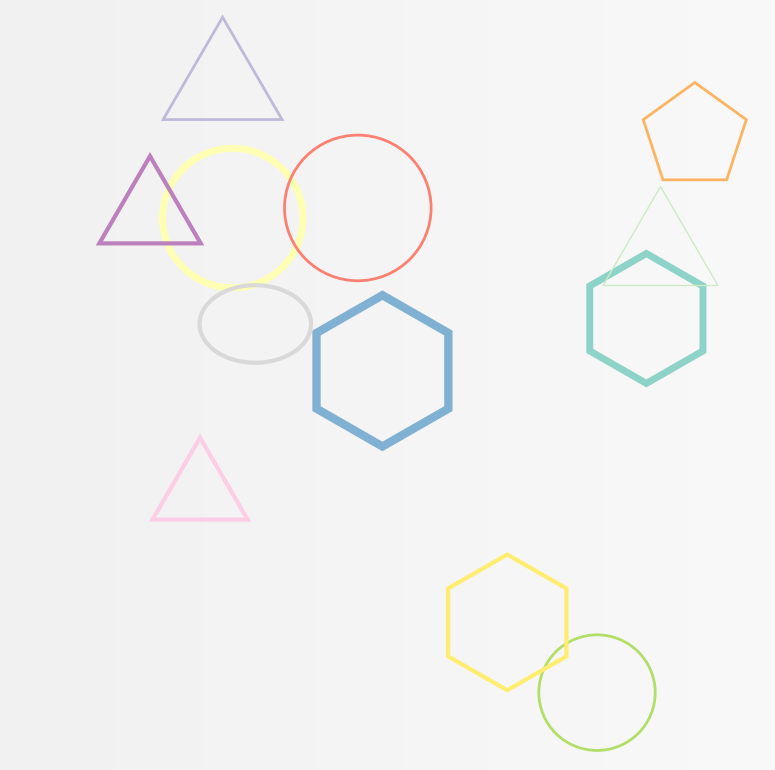[{"shape": "hexagon", "thickness": 2.5, "radius": 0.42, "center": [0.834, 0.586]}, {"shape": "circle", "thickness": 2.5, "radius": 0.45, "center": [0.3, 0.717]}, {"shape": "triangle", "thickness": 1, "radius": 0.44, "center": [0.287, 0.889]}, {"shape": "circle", "thickness": 1, "radius": 0.47, "center": [0.462, 0.73]}, {"shape": "hexagon", "thickness": 3, "radius": 0.49, "center": [0.493, 0.518]}, {"shape": "pentagon", "thickness": 1, "radius": 0.35, "center": [0.897, 0.823]}, {"shape": "circle", "thickness": 1, "radius": 0.38, "center": [0.77, 0.1]}, {"shape": "triangle", "thickness": 1.5, "radius": 0.35, "center": [0.258, 0.361]}, {"shape": "oval", "thickness": 1.5, "radius": 0.36, "center": [0.329, 0.579]}, {"shape": "triangle", "thickness": 1.5, "radius": 0.38, "center": [0.194, 0.722]}, {"shape": "triangle", "thickness": 0.5, "radius": 0.43, "center": [0.852, 0.672]}, {"shape": "hexagon", "thickness": 1.5, "radius": 0.44, "center": [0.655, 0.192]}]